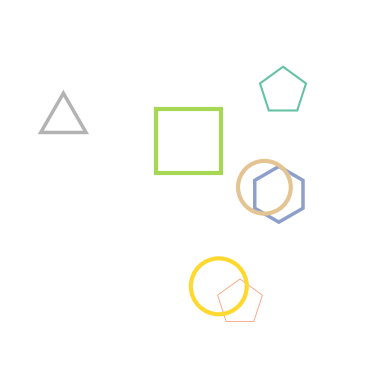[{"shape": "pentagon", "thickness": 1.5, "radius": 0.31, "center": [0.735, 0.764]}, {"shape": "pentagon", "thickness": 0.5, "radius": 0.31, "center": [0.623, 0.214]}, {"shape": "hexagon", "thickness": 2.5, "radius": 0.36, "center": [0.724, 0.495]}, {"shape": "square", "thickness": 3, "radius": 0.42, "center": [0.49, 0.634]}, {"shape": "circle", "thickness": 3, "radius": 0.36, "center": [0.568, 0.256]}, {"shape": "circle", "thickness": 3, "radius": 0.34, "center": [0.687, 0.514]}, {"shape": "triangle", "thickness": 2.5, "radius": 0.34, "center": [0.165, 0.69]}]